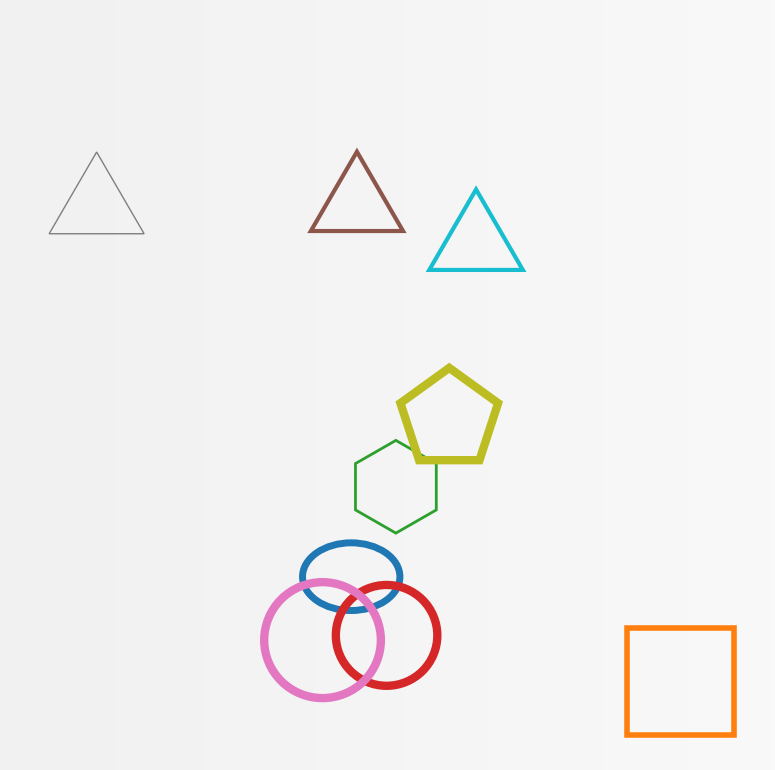[{"shape": "oval", "thickness": 2.5, "radius": 0.31, "center": [0.453, 0.251]}, {"shape": "square", "thickness": 2, "radius": 0.35, "center": [0.878, 0.115]}, {"shape": "hexagon", "thickness": 1, "radius": 0.3, "center": [0.511, 0.368]}, {"shape": "circle", "thickness": 3, "radius": 0.33, "center": [0.499, 0.175]}, {"shape": "triangle", "thickness": 1.5, "radius": 0.34, "center": [0.461, 0.734]}, {"shape": "circle", "thickness": 3, "radius": 0.38, "center": [0.416, 0.169]}, {"shape": "triangle", "thickness": 0.5, "radius": 0.35, "center": [0.125, 0.732]}, {"shape": "pentagon", "thickness": 3, "radius": 0.33, "center": [0.58, 0.456]}, {"shape": "triangle", "thickness": 1.5, "radius": 0.35, "center": [0.614, 0.684]}]